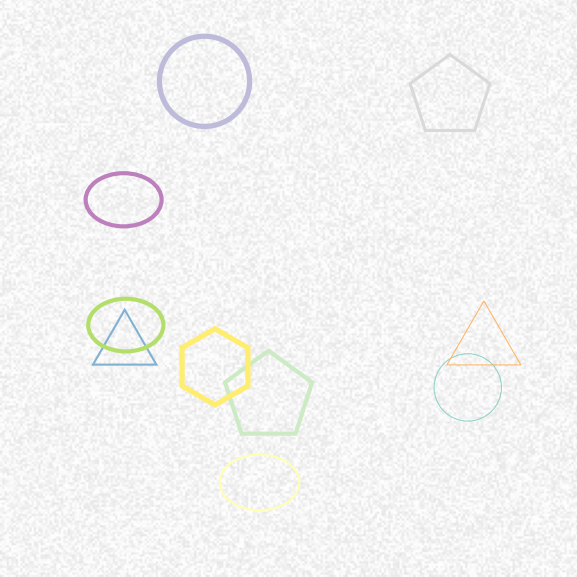[{"shape": "circle", "thickness": 0.5, "radius": 0.29, "center": [0.81, 0.328]}, {"shape": "oval", "thickness": 1, "radius": 0.34, "center": [0.449, 0.164]}, {"shape": "circle", "thickness": 2.5, "radius": 0.39, "center": [0.354, 0.858]}, {"shape": "triangle", "thickness": 1, "radius": 0.32, "center": [0.216, 0.399]}, {"shape": "triangle", "thickness": 0.5, "radius": 0.37, "center": [0.838, 0.404]}, {"shape": "oval", "thickness": 2, "radius": 0.33, "center": [0.218, 0.436]}, {"shape": "pentagon", "thickness": 1.5, "radius": 0.36, "center": [0.779, 0.832]}, {"shape": "oval", "thickness": 2, "radius": 0.33, "center": [0.214, 0.653]}, {"shape": "pentagon", "thickness": 2, "radius": 0.4, "center": [0.465, 0.312]}, {"shape": "hexagon", "thickness": 2.5, "radius": 0.33, "center": [0.372, 0.364]}]